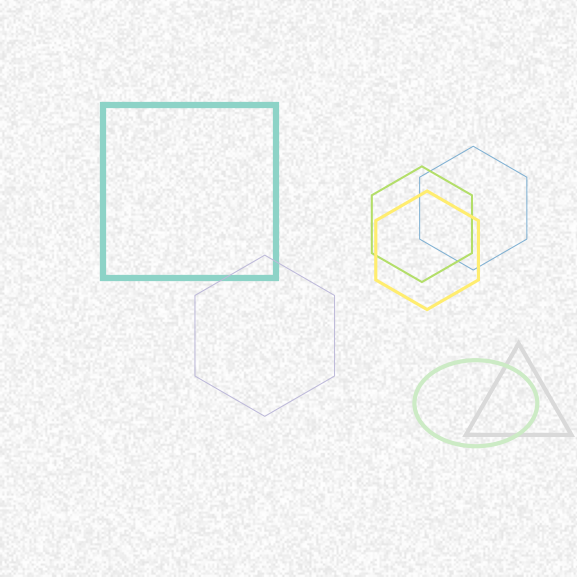[{"shape": "square", "thickness": 3, "radius": 0.75, "center": [0.328, 0.668]}, {"shape": "hexagon", "thickness": 0.5, "radius": 0.7, "center": [0.458, 0.418]}, {"shape": "hexagon", "thickness": 0.5, "radius": 0.54, "center": [0.819, 0.639]}, {"shape": "hexagon", "thickness": 1, "radius": 0.5, "center": [0.731, 0.611]}, {"shape": "triangle", "thickness": 2, "radius": 0.53, "center": [0.898, 0.299]}, {"shape": "oval", "thickness": 2, "radius": 0.53, "center": [0.824, 0.301]}, {"shape": "hexagon", "thickness": 1.5, "radius": 0.51, "center": [0.74, 0.566]}]